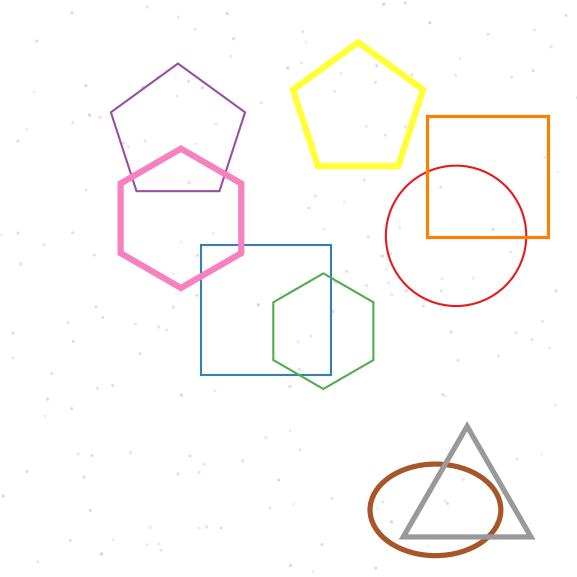[{"shape": "circle", "thickness": 1, "radius": 0.61, "center": [0.79, 0.591]}, {"shape": "square", "thickness": 1, "radius": 0.56, "center": [0.461, 0.462]}, {"shape": "hexagon", "thickness": 1, "radius": 0.5, "center": [0.56, 0.426]}, {"shape": "pentagon", "thickness": 1, "radius": 0.61, "center": [0.308, 0.767]}, {"shape": "square", "thickness": 1.5, "radius": 0.53, "center": [0.845, 0.694]}, {"shape": "pentagon", "thickness": 3, "radius": 0.59, "center": [0.62, 0.807]}, {"shape": "oval", "thickness": 2.5, "radius": 0.57, "center": [0.754, 0.116]}, {"shape": "hexagon", "thickness": 3, "radius": 0.6, "center": [0.313, 0.621]}, {"shape": "triangle", "thickness": 2.5, "radius": 0.64, "center": [0.809, 0.133]}]